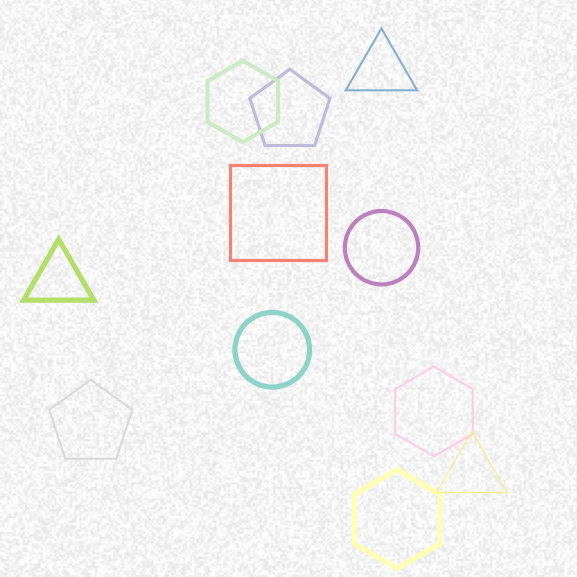[{"shape": "circle", "thickness": 2.5, "radius": 0.32, "center": [0.472, 0.394]}, {"shape": "hexagon", "thickness": 2.5, "radius": 0.43, "center": [0.688, 0.1]}, {"shape": "pentagon", "thickness": 1.5, "radius": 0.36, "center": [0.502, 0.806]}, {"shape": "square", "thickness": 1.5, "radius": 0.41, "center": [0.481, 0.631]}, {"shape": "triangle", "thickness": 1, "radius": 0.36, "center": [0.661, 0.878]}, {"shape": "triangle", "thickness": 2.5, "radius": 0.35, "center": [0.102, 0.515]}, {"shape": "hexagon", "thickness": 1, "radius": 0.39, "center": [0.751, 0.287]}, {"shape": "pentagon", "thickness": 1, "radius": 0.38, "center": [0.157, 0.266]}, {"shape": "circle", "thickness": 2, "radius": 0.32, "center": [0.661, 0.57]}, {"shape": "hexagon", "thickness": 2, "radius": 0.35, "center": [0.42, 0.823]}, {"shape": "triangle", "thickness": 0.5, "radius": 0.35, "center": [0.817, 0.182]}]